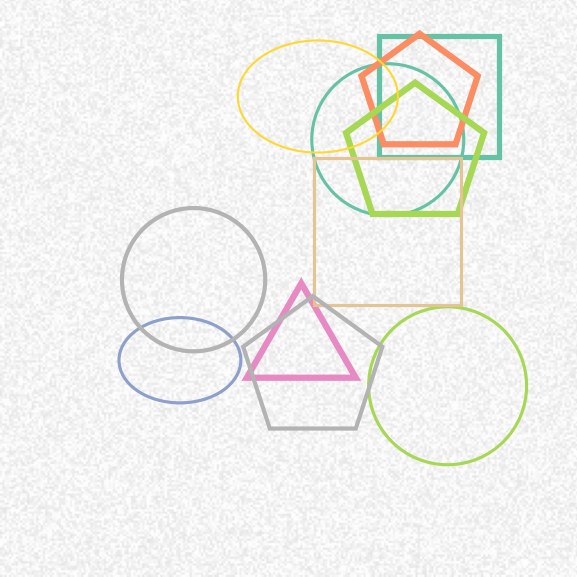[{"shape": "circle", "thickness": 1.5, "radius": 0.66, "center": [0.671, 0.757]}, {"shape": "square", "thickness": 2.5, "radius": 0.52, "center": [0.76, 0.832]}, {"shape": "pentagon", "thickness": 3, "radius": 0.53, "center": [0.727, 0.835]}, {"shape": "oval", "thickness": 1.5, "radius": 0.53, "center": [0.312, 0.375]}, {"shape": "triangle", "thickness": 3, "radius": 0.54, "center": [0.522, 0.4]}, {"shape": "pentagon", "thickness": 3, "radius": 0.63, "center": [0.719, 0.73]}, {"shape": "circle", "thickness": 1.5, "radius": 0.68, "center": [0.775, 0.331]}, {"shape": "oval", "thickness": 1, "radius": 0.69, "center": [0.55, 0.832]}, {"shape": "square", "thickness": 1.5, "radius": 0.64, "center": [0.671, 0.598]}, {"shape": "pentagon", "thickness": 2, "radius": 0.63, "center": [0.542, 0.36]}, {"shape": "circle", "thickness": 2, "radius": 0.62, "center": [0.335, 0.515]}]